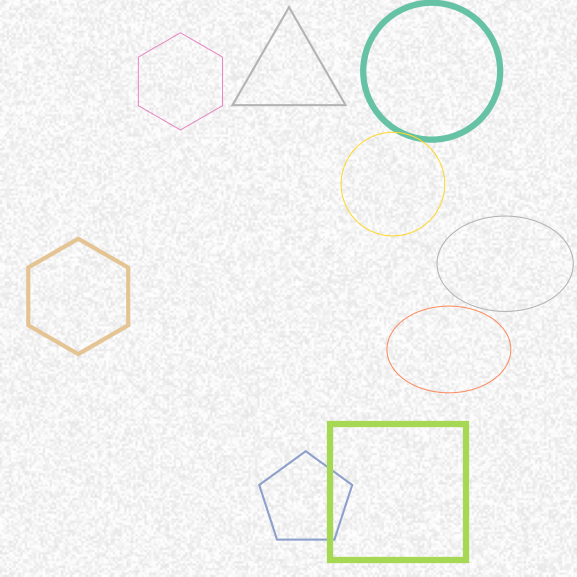[{"shape": "circle", "thickness": 3, "radius": 0.59, "center": [0.748, 0.876]}, {"shape": "oval", "thickness": 0.5, "radius": 0.54, "center": [0.777, 0.394]}, {"shape": "pentagon", "thickness": 1, "radius": 0.42, "center": [0.529, 0.133]}, {"shape": "hexagon", "thickness": 0.5, "radius": 0.42, "center": [0.312, 0.858]}, {"shape": "square", "thickness": 3, "radius": 0.59, "center": [0.689, 0.146]}, {"shape": "circle", "thickness": 0.5, "radius": 0.45, "center": [0.68, 0.68]}, {"shape": "hexagon", "thickness": 2, "radius": 0.5, "center": [0.135, 0.486]}, {"shape": "oval", "thickness": 0.5, "radius": 0.59, "center": [0.875, 0.542]}, {"shape": "triangle", "thickness": 1, "radius": 0.57, "center": [0.5, 0.874]}]